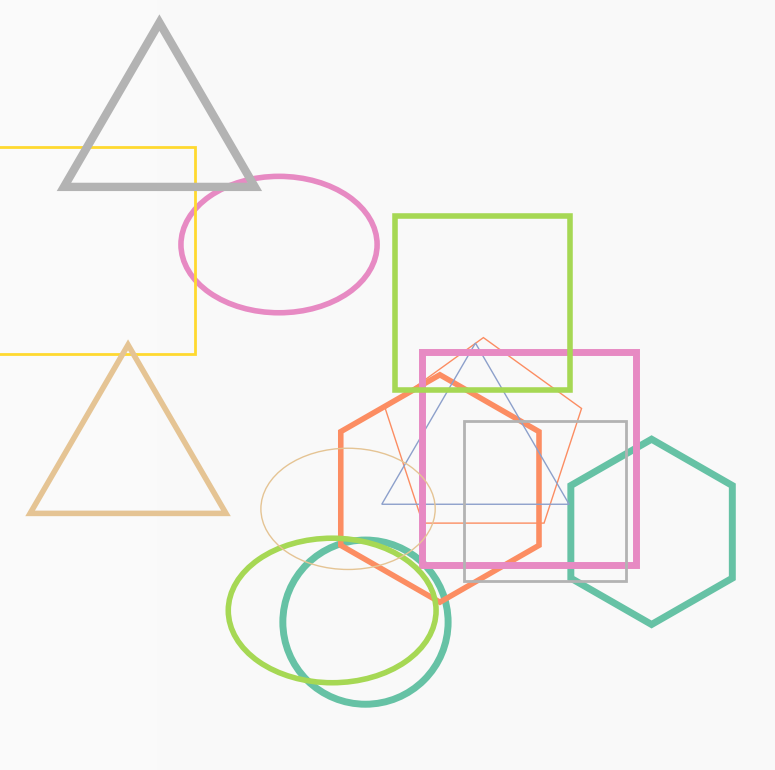[{"shape": "hexagon", "thickness": 2.5, "radius": 0.6, "center": [0.841, 0.309]}, {"shape": "circle", "thickness": 2.5, "radius": 0.53, "center": [0.472, 0.192]}, {"shape": "pentagon", "thickness": 0.5, "radius": 0.67, "center": [0.624, 0.428]}, {"shape": "hexagon", "thickness": 2, "radius": 0.74, "center": [0.568, 0.366]}, {"shape": "triangle", "thickness": 0.5, "radius": 0.7, "center": [0.613, 0.415]}, {"shape": "oval", "thickness": 2, "radius": 0.63, "center": [0.36, 0.682]}, {"shape": "square", "thickness": 2.5, "radius": 0.69, "center": [0.682, 0.404]}, {"shape": "square", "thickness": 2, "radius": 0.56, "center": [0.623, 0.606]}, {"shape": "oval", "thickness": 2, "radius": 0.67, "center": [0.429, 0.207]}, {"shape": "square", "thickness": 1, "radius": 0.67, "center": [0.117, 0.674]}, {"shape": "triangle", "thickness": 2, "radius": 0.73, "center": [0.165, 0.406]}, {"shape": "oval", "thickness": 0.5, "radius": 0.56, "center": [0.449, 0.339]}, {"shape": "triangle", "thickness": 3, "radius": 0.71, "center": [0.206, 0.828]}, {"shape": "square", "thickness": 1, "radius": 0.52, "center": [0.703, 0.349]}]